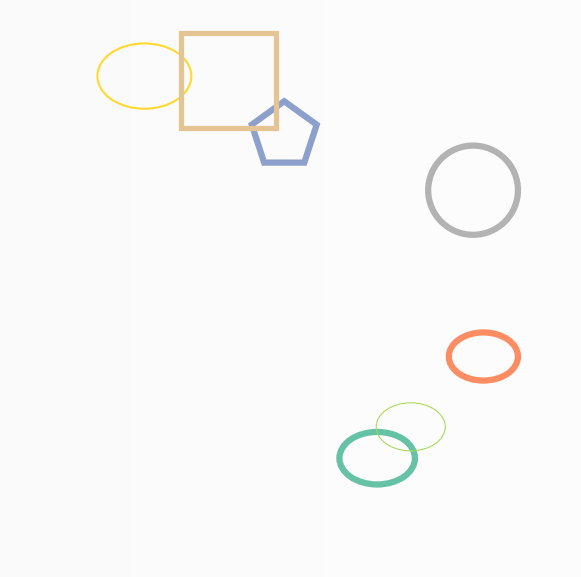[{"shape": "oval", "thickness": 3, "radius": 0.32, "center": [0.649, 0.206]}, {"shape": "oval", "thickness": 3, "radius": 0.3, "center": [0.832, 0.382]}, {"shape": "pentagon", "thickness": 3, "radius": 0.29, "center": [0.489, 0.765]}, {"shape": "oval", "thickness": 0.5, "radius": 0.3, "center": [0.707, 0.26]}, {"shape": "oval", "thickness": 1, "radius": 0.4, "center": [0.248, 0.867]}, {"shape": "square", "thickness": 2.5, "radius": 0.41, "center": [0.393, 0.86]}, {"shape": "circle", "thickness": 3, "radius": 0.39, "center": [0.814, 0.67]}]